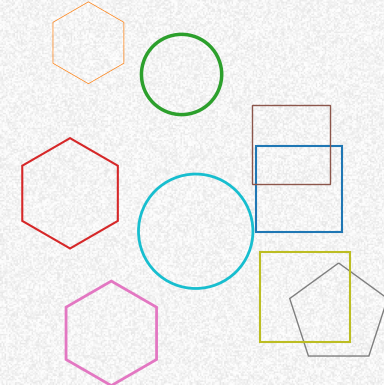[{"shape": "square", "thickness": 1.5, "radius": 0.56, "center": [0.778, 0.509]}, {"shape": "hexagon", "thickness": 0.5, "radius": 0.53, "center": [0.23, 0.889]}, {"shape": "circle", "thickness": 2.5, "radius": 0.52, "center": [0.472, 0.807]}, {"shape": "hexagon", "thickness": 1.5, "radius": 0.72, "center": [0.182, 0.498]}, {"shape": "square", "thickness": 1, "radius": 0.51, "center": [0.756, 0.625]}, {"shape": "hexagon", "thickness": 2, "radius": 0.68, "center": [0.289, 0.134]}, {"shape": "pentagon", "thickness": 1, "radius": 0.67, "center": [0.88, 0.183]}, {"shape": "square", "thickness": 1.5, "radius": 0.59, "center": [0.793, 0.229]}, {"shape": "circle", "thickness": 2, "radius": 0.74, "center": [0.508, 0.399]}]